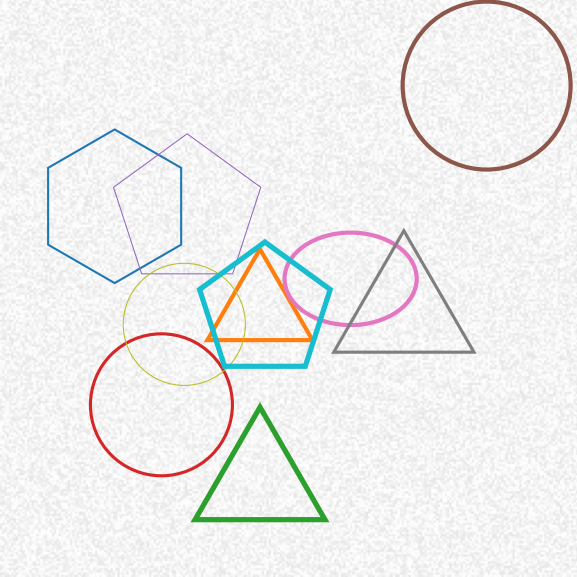[{"shape": "hexagon", "thickness": 1, "radius": 0.67, "center": [0.199, 0.642]}, {"shape": "triangle", "thickness": 2, "radius": 0.53, "center": [0.45, 0.463]}, {"shape": "triangle", "thickness": 2.5, "radius": 0.65, "center": [0.45, 0.164]}, {"shape": "circle", "thickness": 1.5, "radius": 0.61, "center": [0.28, 0.298]}, {"shape": "pentagon", "thickness": 0.5, "radius": 0.67, "center": [0.324, 0.633]}, {"shape": "circle", "thickness": 2, "radius": 0.73, "center": [0.843, 0.851]}, {"shape": "oval", "thickness": 2, "radius": 0.57, "center": [0.607, 0.516]}, {"shape": "triangle", "thickness": 1.5, "radius": 0.7, "center": [0.699, 0.459]}, {"shape": "circle", "thickness": 0.5, "radius": 0.53, "center": [0.319, 0.437]}, {"shape": "pentagon", "thickness": 2.5, "radius": 0.59, "center": [0.459, 0.461]}]